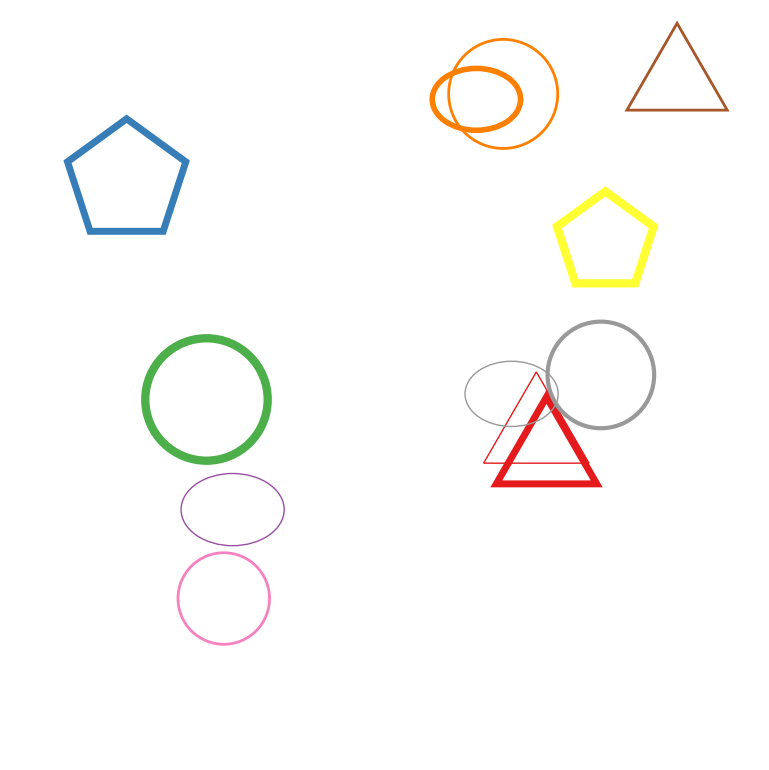[{"shape": "triangle", "thickness": 0.5, "radius": 0.4, "center": [0.696, 0.438]}, {"shape": "triangle", "thickness": 2.5, "radius": 0.38, "center": [0.71, 0.409]}, {"shape": "pentagon", "thickness": 2.5, "radius": 0.4, "center": [0.164, 0.765]}, {"shape": "circle", "thickness": 3, "radius": 0.4, "center": [0.268, 0.481]}, {"shape": "oval", "thickness": 0.5, "radius": 0.33, "center": [0.302, 0.338]}, {"shape": "oval", "thickness": 2, "radius": 0.29, "center": [0.619, 0.871]}, {"shape": "circle", "thickness": 1, "radius": 0.35, "center": [0.653, 0.878]}, {"shape": "pentagon", "thickness": 3, "radius": 0.33, "center": [0.786, 0.685]}, {"shape": "triangle", "thickness": 1, "radius": 0.38, "center": [0.879, 0.895]}, {"shape": "circle", "thickness": 1, "radius": 0.3, "center": [0.291, 0.223]}, {"shape": "circle", "thickness": 1.5, "radius": 0.35, "center": [0.78, 0.513]}, {"shape": "oval", "thickness": 0.5, "radius": 0.3, "center": [0.664, 0.488]}]